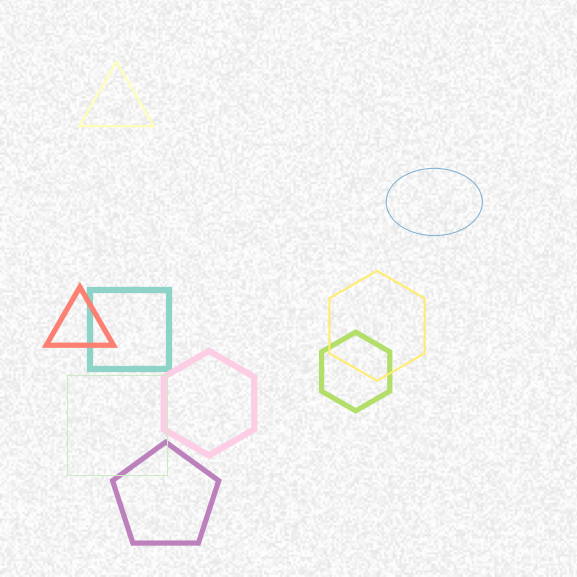[{"shape": "square", "thickness": 3, "radius": 0.34, "center": [0.225, 0.428]}, {"shape": "triangle", "thickness": 1, "radius": 0.37, "center": [0.202, 0.818]}, {"shape": "triangle", "thickness": 2.5, "radius": 0.34, "center": [0.138, 0.435]}, {"shape": "oval", "thickness": 0.5, "radius": 0.42, "center": [0.752, 0.649]}, {"shape": "hexagon", "thickness": 2.5, "radius": 0.34, "center": [0.616, 0.356]}, {"shape": "hexagon", "thickness": 3, "radius": 0.45, "center": [0.362, 0.301]}, {"shape": "pentagon", "thickness": 2.5, "radius": 0.48, "center": [0.287, 0.137]}, {"shape": "square", "thickness": 0.5, "radius": 0.43, "center": [0.202, 0.264]}, {"shape": "hexagon", "thickness": 1, "radius": 0.48, "center": [0.653, 0.435]}]